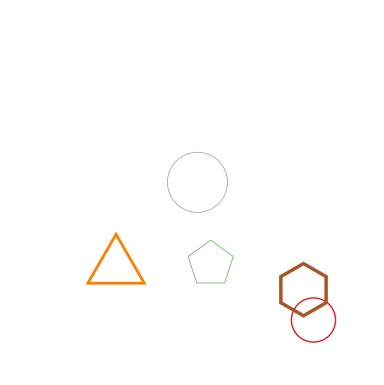[{"shape": "circle", "thickness": 1, "radius": 0.29, "center": [0.814, 0.169]}, {"shape": "pentagon", "thickness": 0.5, "radius": 0.31, "center": [0.547, 0.315]}, {"shape": "triangle", "thickness": 2, "radius": 0.42, "center": [0.302, 0.307]}, {"shape": "hexagon", "thickness": 2.5, "radius": 0.34, "center": [0.788, 0.248]}, {"shape": "circle", "thickness": 0.5, "radius": 0.39, "center": [0.513, 0.526]}]